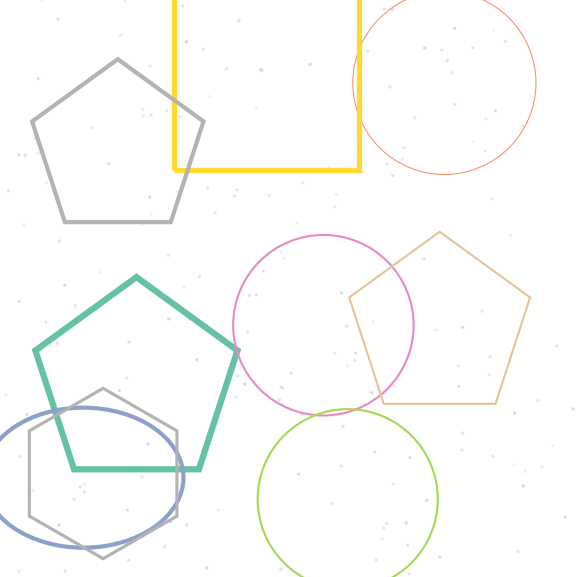[{"shape": "pentagon", "thickness": 3, "radius": 0.92, "center": [0.236, 0.335]}, {"shape": "circle", "thickness": 0.5, "radius": 0.79, "center": [0.769, 0.856]}, {"shape": "oval", "thickness": 2, "radius": 0.87, "center": [0.144, 0.172]}, {"shape": "circle", "thickness": 1, "radius": 0.78, "center": [0.56, 0.436]}, {"shape": "circle", "thickness": 1, "radius": 0.78, "center": [0.602, 0.135]}, {"shape": "square", "thickness": 2.5, "radius": 0.8, "center": [0.461, 0.864]}, {"shape": "pentagon", "thickness": 1, "radius": 0.82, "center": [0.761, 0.433]}, {"shape": "hexagon", "thickness": 1.5, "radius": 0.74, "center": [0.179, 0.179]}, {"shape": "pentagon", "thickness": 2, "radius": 0.78, "center": [0.204, 0.741]}]